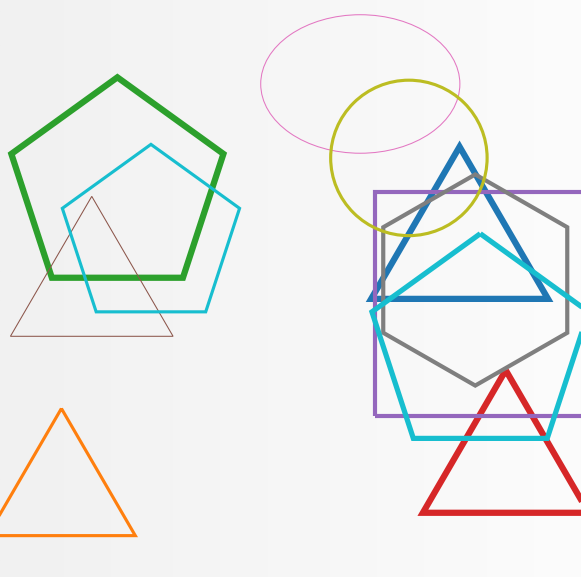[{"shape": "triangle", "thickness": 3, "radius": 0.88, "center": [0.791, 0.569]}, {"shape": "triangle", "thickness": 1.5, "radius": 0.73, "center": [0.106, 0.145]}, {"shape": "pentagon", "thickness": 3, "radius": 0.96, "center": [0.202, 0.673]}, {"shape": "triangle", "thickness": 3, "radius": 0.82, "center": [0.87, 0.194]}, {"shape": "square", "thickness": 2, "radius": 0.97, "center": [0.839, 0.473]}, {"shape": "triangle", "thickness": 0.5, "radius": 0.81, "center": [0.158, 0.498]}, {"shape": "oval", "thickness": 0.5, "radius": 0.86, "center": [0.62, 0.854]}, {"shape": "hexagon", "thickness": 2, "radius": 0.91, "center": [0.818, 0.514]}, {"shape": "circle", "thickness": 1.5, "radius": 0.67, "center": [0.703, 0.726]}, {"shape": "pentagon", "thickness": 2.5, "radius": 0.98, "center": [0.826, 0.399]}, {"shape": "pentagon", "thickness": 1.5, "radius": 0.8, "center": [0.26, 0.589]}]